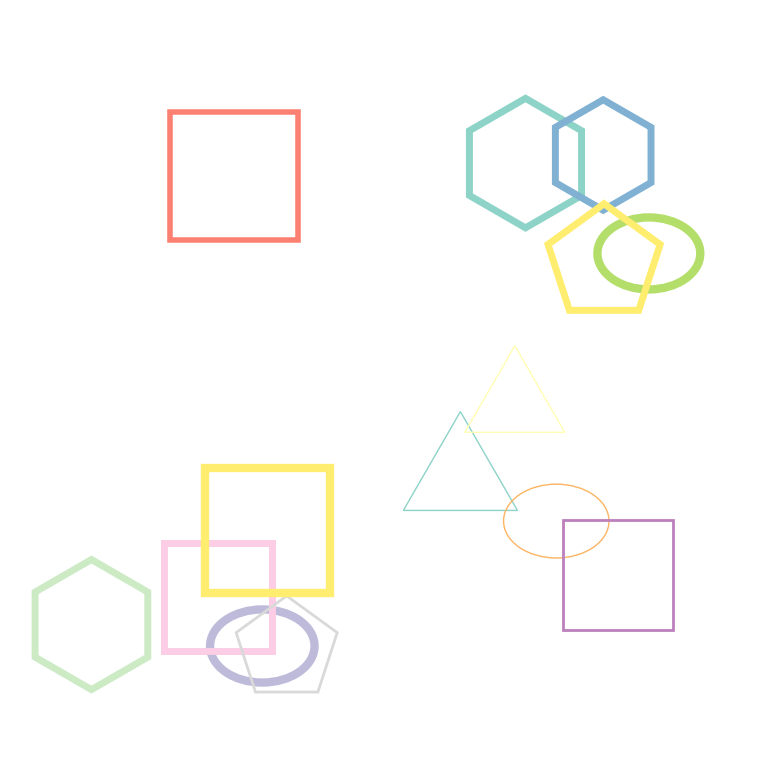[{"shape": "hexagon", "thickness": 2.5, "radius": 0.42, "center": [0.682, 0.788]}, {"shape": "triangle", "thickness": 0.5, "radius": 0.43, "center": [0.598, 0.38]}, {"shape": "triangle", "thickness": 0.5, "radius": 0.37, "center": [0.669, 0.476]}, {"shape": "oval", "thickness": 3, "radius": 0.34, "center": [0.341, 0.161]}, {"shape": "square", "thickness": 2, "radius": 0.42, "center": [0.304, 0.772]}, {"shape": "hexagon", "thickness": 2.5, "radius": 0.36, "center": [0.783, 0.799]}, {"shape": "oval", "thickness": 0.5, "radius": 0.34, "center": [0.722, 0.323]}, {"shape": "oval", "thickness": 3, "radius": 0.33, "center": [0.843, 0.671]}, {"shape": "square", "thickness": 2.5, "radius": 0.35, "center": [0.283, 0.225]}, {"shape": "pentagon", "thickness": 1, "radius": 0.35, "center": [0.372, 0.157]}, {"shape": "square", "thickness": 1, "radius": 0.36, "center": [0.803, 0.253]}, {"shape": "hexagon", "thickness": 2.5, "radius": 0.42, "center": [0.119, 0.189]}, {"shape": "square", "thickness": 3, "radius": 0.41, "center": [0.347, 0.311]}, {"shape": "pentagon", "thickness": 2.5, "radius": 0.38, "center": [0.785, 0.659]}]